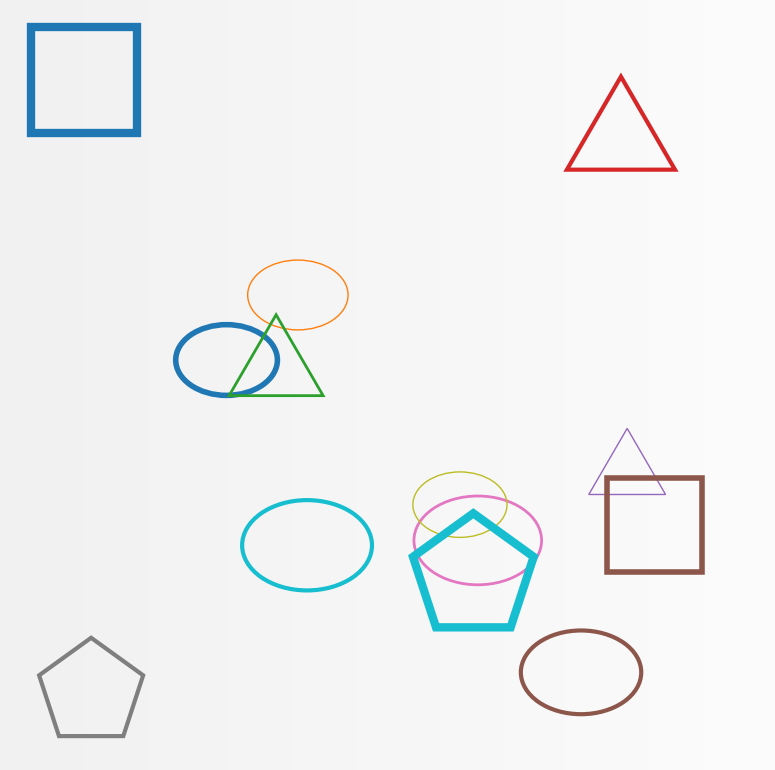[{"shape": "oval", "thickness": 2, "radius": 0.33, "center": [0.292, 0.532]}, {"shape": "square", "thickness": 3, "radius": 0.34, "center": [0.108, 0.896]}, {"shape": "oval", "thickness": 0.5, "radius": 0.32, "center": [0.384, 0.617]}, {"shape": "triangle", "thickness": 1, "radius": 0.35, "center": [0.356, 0.521]}, {"shape": "triangle", "thickness": 1.5, "radius": 0.4, "center": [0.801, 0.82]}, {"shape": "triangle", "thickness": 0.5, "radius": 0.29, "center": [0.809, 0.386]}, {"shape": "square", "thickness": 2, "radius": 0.31, "center": [0.844, 0.318]}, {"shape": "oval", "thickness": 1.5, "radius": 0.39, "center": [0.75, 0.127]}, {"shape": "oval", "thickness": 1, "radius": 0.41, "center": [0.616, 0.298]}, {"shape": "pentagon", "thickness": 1.5, "radius": 0.35, "center": [0.118, 0.101]}, {"shape": "oval", "thickness": 0.5, "radius": 0.3, "center": [0.593, 0.345]}, {"shape": "oval", "thickness": 1.5, "radius": 0.42, "center": [0.396, 0.292]}, {"shape": "pentagon", "thickness": 3, "radius": 0.41, "center": [0.611, 0.252]}]